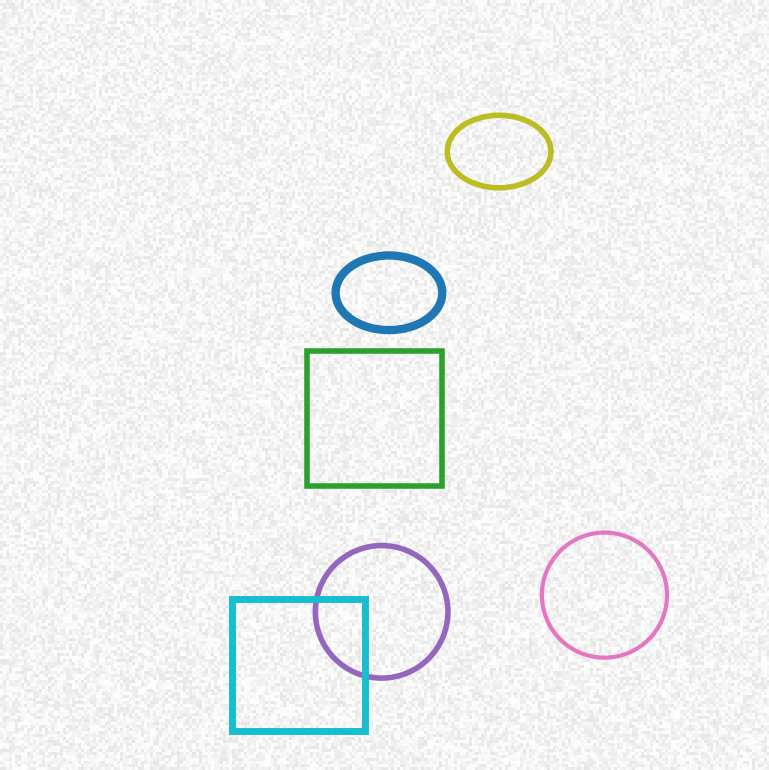[{"shape": "oval", "thickness": 3, "radius": 0.35, "center": [0.505, 0.62]}, {"shape": "square", "thickness": 2, "radius": 0.44, "center": [0.487, 0.457]}, {"shape": "circle", "thickness": 2, "radius": 0.43, "center": [0.496, 0.205]}, {"shape": "circle", "thickness": 1.5, "radius": 0.41, "center": [0.785, 0.227]}, {"shape": "oval", "thickness": 2, "radius": 0.34, "center": [0.648, 0.803]}, {"shape": "square", "thickness": 2.5, "radius": 0.43, "center": [0.387, 0.136]}]